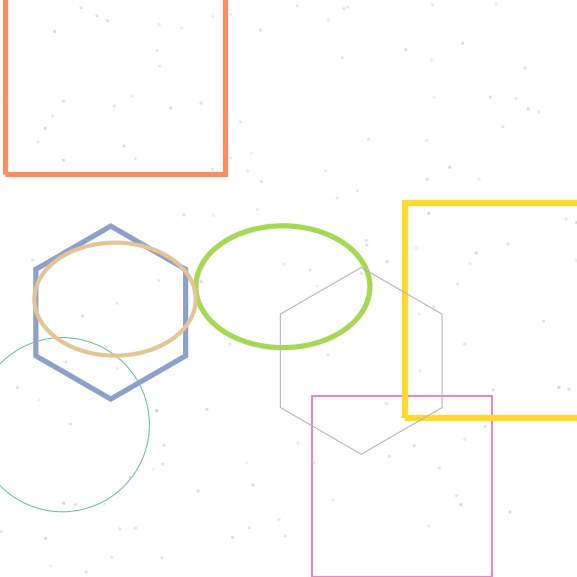[{"shape": "circle", "thickness": 0.5, "radius": 0.75, "center": [0.108, 0.264]}, {"shape": "square", "thickness": 2.5, "radius": 0.95, "center": [0.199, 0.888]}, {"shape": "hexagon", "thickness": 2.5, "radius": 0.75, "center": [0.192, 0.458]}, {"shape": "square", "thickness": 1, "radius": 0.78, "center": [0.696, 0.156]}, {"shape": "oval", "thickness": 2.5, "radius": 0.75, "center": [0.49, 0.503]}, {"shape": "square", "thickness": 3, "radius": 0.93, "center": [0.888, 0.462]}, {"shape": "oval", "thickness": 2, "radius": 0.7, "center": [0.199, 0.481]}, {"shape": "hexagon", "thickness": 0.5, "radius": 0.81, "center": [0.625, 0.374]}]